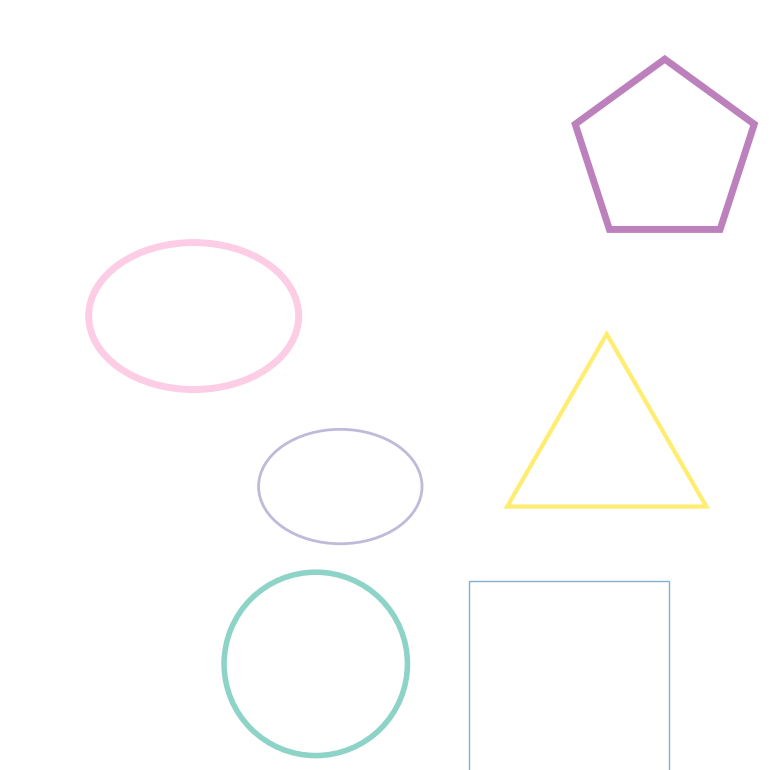[{"shape": "circle", "thickness": 2, "radius": 0.6, "center": [0.41, 0.138]}, {"shape": "oval", "thickness": 1, "radius": 0.53, "center": [0.442, 0.368]}, {"shape": "square", "thickness": 0.5, "radius": 0.65, "center": [0.739, 0.116]}, {"shape": "oval", "thickness": 2.5, "radius": 0.68, "center": [0.252, 0.59]}, {"shape": "pentagon", "thickness": 2.5, "radius": 0.61, "center": [0.863, 0.801]}, {"shape": "triangle", "thickness": 1.5, "radius": 0.75, "center": [0.788, 0.417]}]